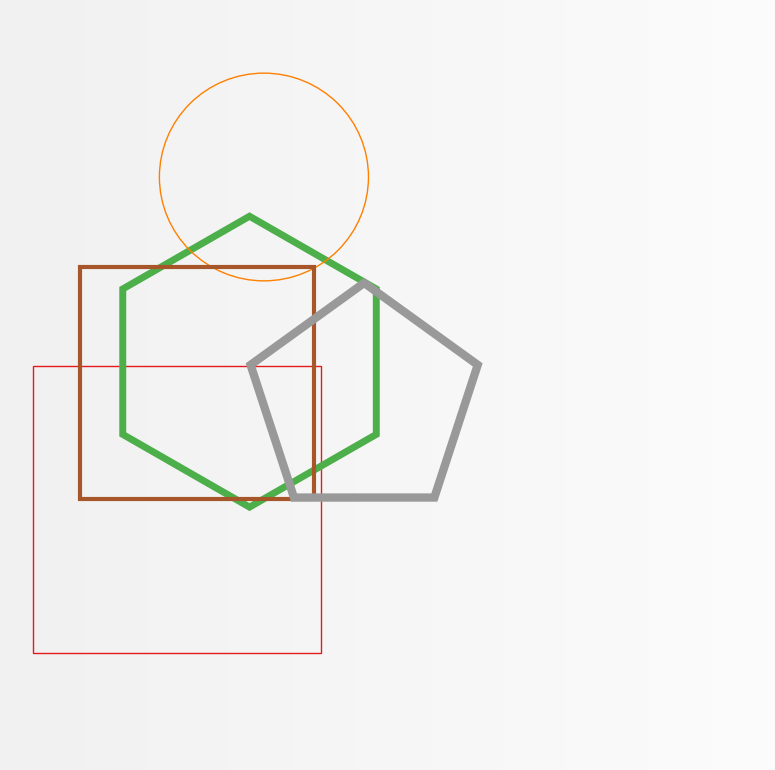[{"shape": "square", "thickness": 0.5, "radius": 0.93, "center": [0.228, 0.338]}, {"shape": "hexagon", "thickness": 2.5, "radius": 0.94, "center": [0.322, 0.53]}, {"shape": "circle", "thickness": 0.5, "radius": 0.67, "center": [0.341, 0.77]}, {"shape": "square", "thickness": 1.5, "radius": 0.76, "center": [0.254, 0.502]}, {"shape": "pentagon", "thickness": 3, "radius": 0.77, "center": [0.47, 0.479]}]